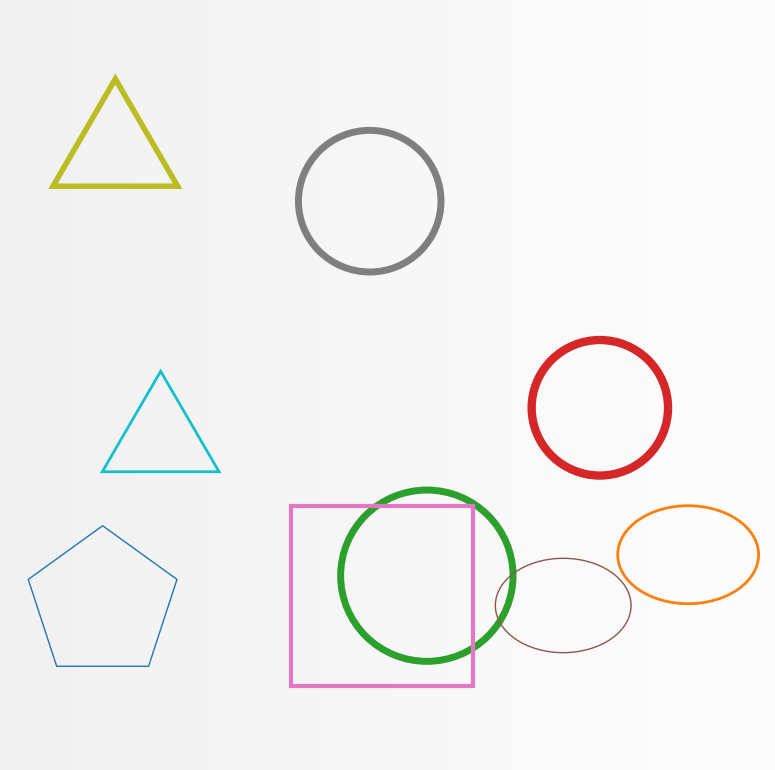[{"shape": "pentagon", "thickness": 0.5, "radius": 0.5, "center": [0.132, 0.216]}, {"shape": "oval", "thickness": 1, "radius": 0.45, "center": [0.888, 0.28]}, {"shape": "circle", "thickness": 2.5, "radius": 0.56, "center": [0.551, 0.252]}, {"shape": "circle", "thickness": 3, "radius": 0.44, "center": [0.774, 0.47]}, {"shape": "oval", "thickness": 0.5, "radius": 0.44, "center": [0.727, 0.214]}, {"shape": "square", "thickness": 1.5, "radius": 0.59, "center": [0.493, 0.226]}, {"shape": "circle", "thickness": 2.5, "radius": 0.46, "center": [0.477, 0.739]}, {"shape": "triangle", "thickness": 2, "radius": 0.46, "center": [0.149, 0.805]}, {"shape": "triangle", "thickness": 1, "radius": 0.43, "center": [0.207, 0.431]}]